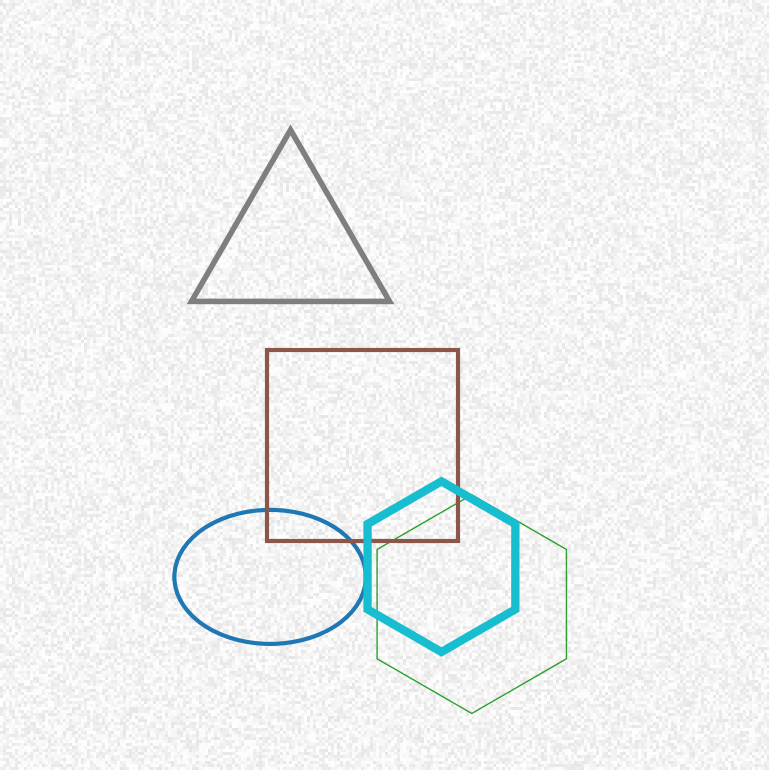[{"shape": "oval", "thickness": 1.5, "radius": 0.62, "center": [0.351, 0.251]}, {"shape": "hexagon", "thickness": 0.5, "radius": 0.71, "center": [0.613, 0.215]}, {"shape": "square", "thickness": 1.5, "radius": 0.62, "center": [0.471, 0.422]}, {"shape": "triangle", "thickness": 2, "radius": 0.74, "center": [0.377, 0.683]}, {"shape": "hexagon", "thickness": 3, "radius": 0.55, "center": [0.573, 0.264]}]